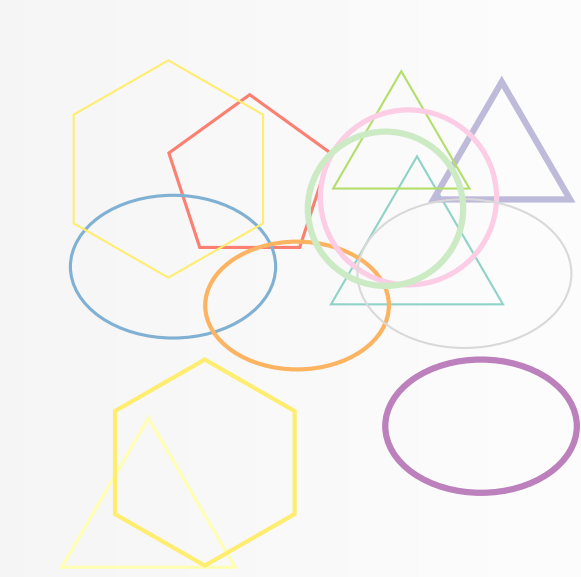[{"shape": "triangle", "thickness": 1, "radius": 0.85, "center": [0.717, 0.558]}, {"shape": "triangle", "thickness": 1.5, "radius": 0.86, "center": [0.255, 0.103]}, {"shape": "triangle", "thickness": 3, "radius": 0.68, "center": [0.863, 0.722]}, {"shape": "pentagon", "thickness": 1.5, "radius": 0.73, "center": [0.43, 0.689]}, {"shape": "oval", "thickness": 1.5, "radius": 0.88, "center": [0.298, 0.537]}, {"shape": "oval", "thickness": 2, "radius": 0.79, "center": [0.511, 0.47]}, {"shape": "triangle", "thickness": 1, "radius": 0.68, "center": [0.69, 0.74]}, {"shape": "circle", "thickness": 2.5, "radius": 0.76, "center": [0.703, 0.657]}, {"shape": "oval", "thickness": 1, "radius": 0.92, "center": [0.799, 0.525]}, {"shape": "oval", "thickness": 3, "radius": 0.82, "center": [0.828, 0.261]}, {"shape": "circle", "thickness": 3, "radius": 0.67, "center": [0.663, 0.638]}, {"shape": "hexagon", "thickness": 1, "radius": 0.94, "center": [0.29, 0.707]}, {"shape": "hexagon", "thickness": 2, "radius": 0.89, "center": [0.352, 0.198]}]